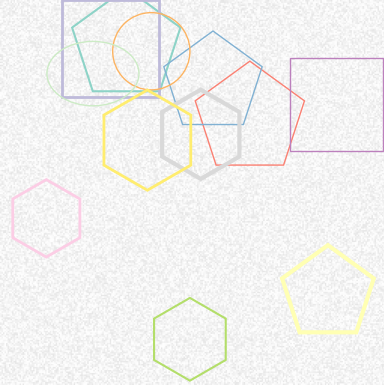[{"shape": "pentagon", "thickness": 1.5, "radius": 0.74, "center": [0.328, 0.883]}, {"shape": "pentagon", "thickness": 3, "radius": 0.63, "center": [0.852, 0.238]}, {"shape": "square", "thickness": 2, "radius": 0.63, "center": [0.288, 0.873]}, {"shape": "pentagon", "thickness": 1, "radius": 0.75, "center": [0.649, 0.692]}, {"shape": "pentagon", "thickness": 1, "radius": 0.67, "center": [0.553, 0.785]}, {"shape": "circle", "thickness": 1, "radius": 0.5, "center": [0.393, 0.867]}, {"shape": "hexagon", "thickness": 1.5, "radius": 0.54, "center": [0.493, 0.119]}, {"shape": "hexagon", "thickness": 2, "radius": 0.5, "center": [0.12, 0.433]}, {"shape": "hexagon", "thickness": 3, "radius": 0.58, "center": [0.522, 0.651]}, {"shape": "square", "thickness": 1, "radius": 0.6, "center": [0.873, 0.728]}, {"shape": "oval", "thickness": 1, "radius": 0.6, "center": [0.241, 0.809]}, {"shape": "hexagon", "thickness": 2, "radius": 0.65, "center": [0.383, 0.636]}]